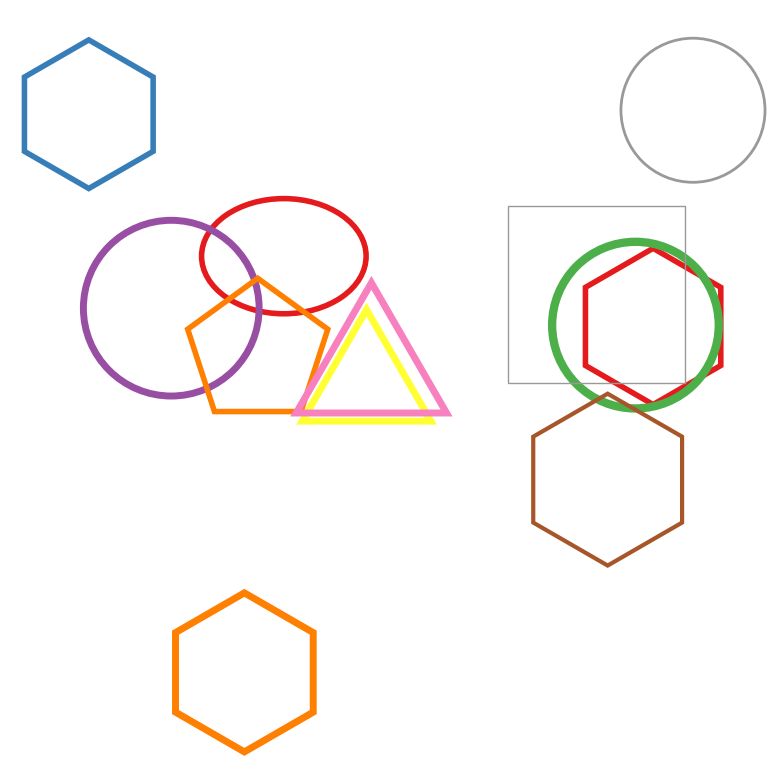[{"shape": "hexagon", "thickness": 2, "radius": 0.51, "center": [0.848, 0.576]}, {"shape": "oval", "thickness": 2, "radius": 0.53, "center": [0.369, 0.667]}, {"shape": "hexagon", "thickness": 2, "radius": 0.48, "center": [0.115, 0.852]}, {"shape": "circle", "thickness": 3, "radius": 0.54, "center": [0.825, 0.578]}, {"shape": "circle", "thickness": 2.5, "radius": 0.57, "center": [0.222, 0.6]}, {"shape": "pentagon", "thickness": 2, "radius": 0.48, "center": [0.335, 0.543]}, {"shape": "hexagon", "thickness": 2.5, "radius": 0.52, "center": [0.317, 0.127]}, {"shape": "triangle", "thickness": 2.5, "radius": 0.48, "center": [0.476, 0.501]}, {"shape": "hexagon", "thickness": 1.5, "radius": 0.56, "center": [0.789, 0.377]}, {"shape": "triangle", "thickness": 2.5, "radius": 0.56, "center": [0.482, 0.52]}, {"shape": "square", "thickness": 0.5, "radius": 0.57, "center": [0.775, 0.618]}, {"shape": "circle", "thickness": 1, "radius": 0.47, "center": [0.9, 0.857]}]